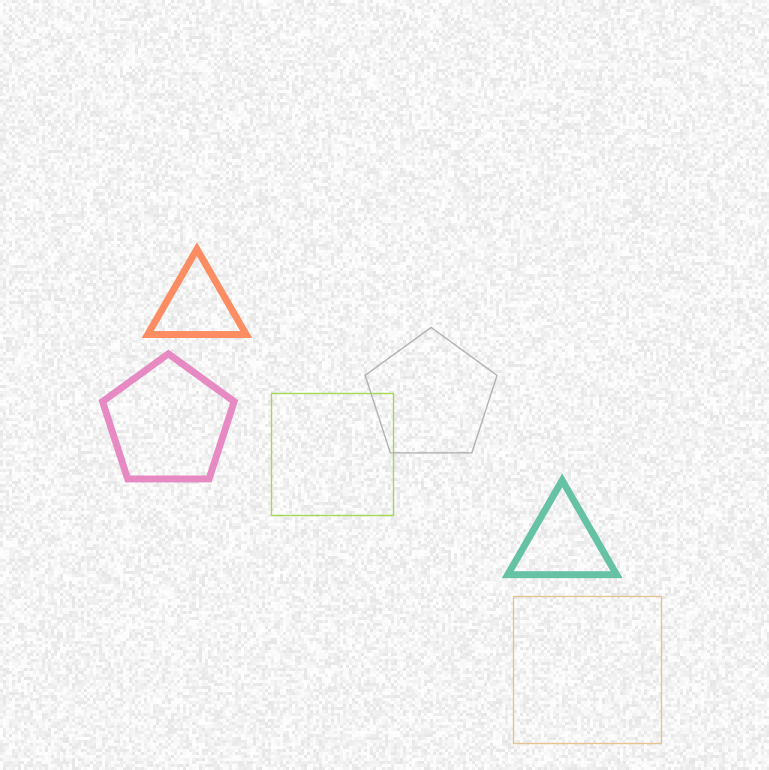[{"shape": "triangle", "thickness": 2.5, "radius": 0.41, "center": [0.73, 0.294]}, {"shape": "triangle", "thickness": 2.5, "radius": 0.37, "center": [0.256, 0.602]}, {"shape": "pentagon", "thickness": 2.5, "radius": 0.45, "center": [0.219, 0.451]}, {"shape": "square", "thickness": 0.5, "radius": 0.4, "center": [0.432, 0.41]}, {"shape": "square", "thickness": 0.5, "radius": 0.48, "center": [0.763, 0.131]}, {"shape": "pentagon", "thickness": 0.5, "radius": 0.45, "center": [0.56, 0.485]}]